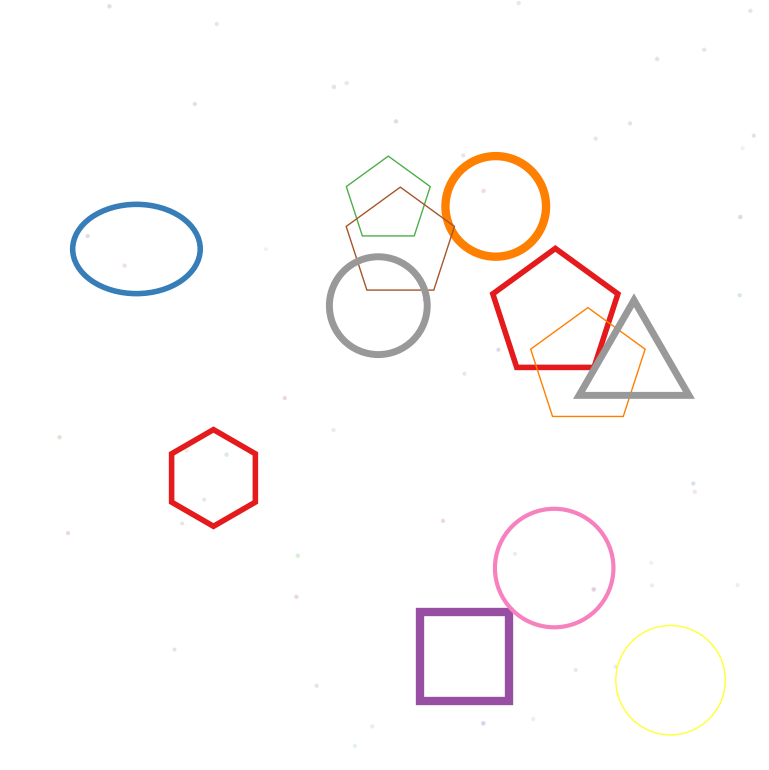[{"shape": "hexagon", "thickness": 2, "radius": 0.31, "center": [0.277, 0.379]}, {"shape": "pentagon", "thickness": 2, "radius": 0.43, "center": [0.721, 0.592]}, {"shape": "oval", "thickness": 2, "radius": 0.41, "center": [0.177, 0.677]}, {"shape": "pentagon", "thickness": 0.5, "radius": 0.29, "center": [0.504, 0.74]}, {"shape": "square", "thickness": 3, "radius": 0.29, "center": [0.603, 0.147]}, {"shape": "pentagon", "thickness": 0.5, "radius": 0.39, "center": [0.764, 0.522]}, {"shape": "circle", "thickness": 3, "radius": 0.33, "center": [0.644, 0.732]}, {"shape": "circle", "thickness": 0.5, "radius": 0.36, "center": [0.871, 0.117]}, {"shape": "pentagon", "thickness": 0.5, "radius": 0.37, "center": [0.52, 0.683]}, {"shape": "circle", "thickness": 1.5, "radius": 0.38, "center": [0.72, 0.262]}, {"shape": "circle", "thickness": 2.5, "radius": 0.32, "center": [0.491, 0.603]}, {"shape": "triangle", "thickness": 2.5, "radius": 0.41, "center": [0.823, 0.528]}]